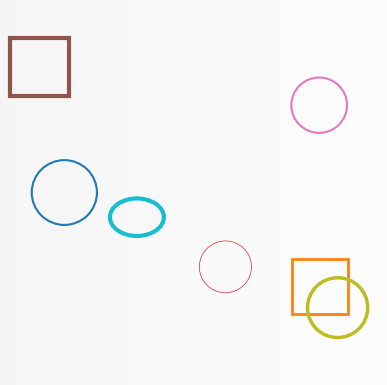[{"shape": "circle", "thickness": 1.5, "radius": 0.42, "center": [0.166, 0.5]}, {"shape": "square", "thickness": 2, "radius": 0.36, "center": [0.826, 0.256]}, {"shape": "circle", "thickness": 0.5, "radius": 0.34, "center": [0.582, 0.307]}, {"shape": "square", "thickness": 3, "radius": 0.38, "center": [0.102, 0.826]}, {"shape": "circle", "thickness": 1.5, "radius": 0.36, "center": [0.824, 0.727]}, {"shape": "circle", "thickness": 2.5, "radius": 0.39, "center": [0.871, 0.201]}, {"shape": "oval", "thickness": 3, "radius": 0.35, "center": [0.353, 0.436]}]